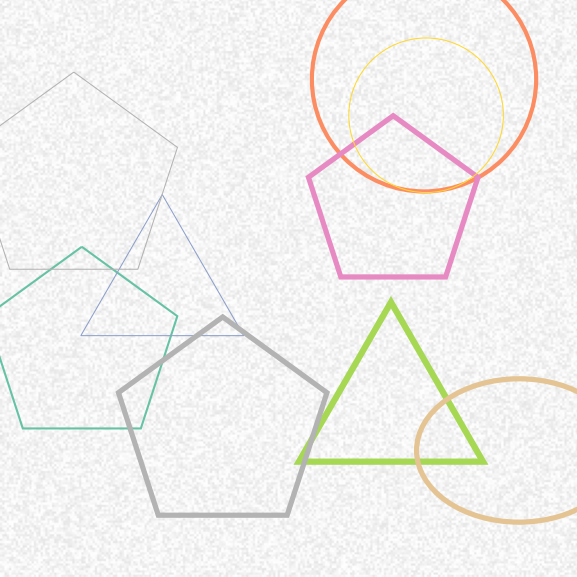[{"shape": "pentagon", "thickness": 1, "radius": 0.87, "center": [0.142, 0.398]}, {"shape": "circle", "thickness": 2, "radius": 0.97, "center": [0.734, 0.862]}, {"shape": "triangle", "thickness": 0.5, "radius": 0.81, "center": [0.281, 0.499]}, {"shape": "pentagon", "thickness": 2.5, "radius": 0.77, "center": [0.681, 0.644]}, {"shape": "triangle", "thickness": 3, "radius": 0.92, "center": [0.677, 0.292]}, {"shape": "circle", "thickness": 0.5, "radius": 0.67, "center": [0.738, 0.8]}, {"shape": "oval", "thickness": 2.5, "radius": 0.89, "center": [0.899, 0.219]}, {"shape": "pentagon", "thickness": 0.5, "radius": 0.94, "center": [0.128, 0.686]}, {"shape": "pentagon", "thickness": 2.5, "radius": 0.95, "center": [0.386, 0.261]}]